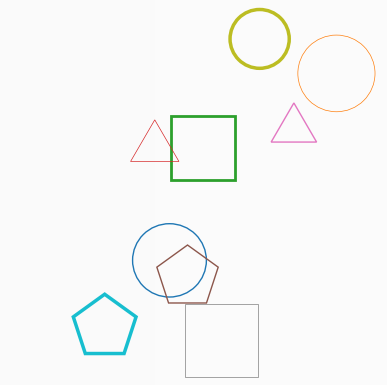[{"shape": "circle", "thickness": 1, "radius": 0.48, "center": [0.437, 0.324]}, {"shape": "circle", "thickness": 0.5, "radius": 0.5, "center": [0.868, 0.809]}, {"shape": "square", "thickness": 2, "radius": 0.41, "center": [0.523, 0.616]}, {"shape": "triangle", "thickness": 0.5, "radius": 0.36, "center": [0.399, 0.617]}, {"shape": "pentagon", "thickness": 1, "radius": 0.42, "center": [0.484, 0.28]}, {"shape": "triangle", "thickness": 1, "radius": 0.34, "center": [0.758, 0.665]}, {"shape": "square", "thickness": 0.5, "radius": 0.47, "center": [0.572, 0.116]}, {"shape": "circle", "thickness": 2.5, "radius": 0.38, "center": [0.67, 0.899]}, {"shape": "pentagon", "thickness": 2.5, "radius": 0.43, "center": [0.27, 0.151]}]